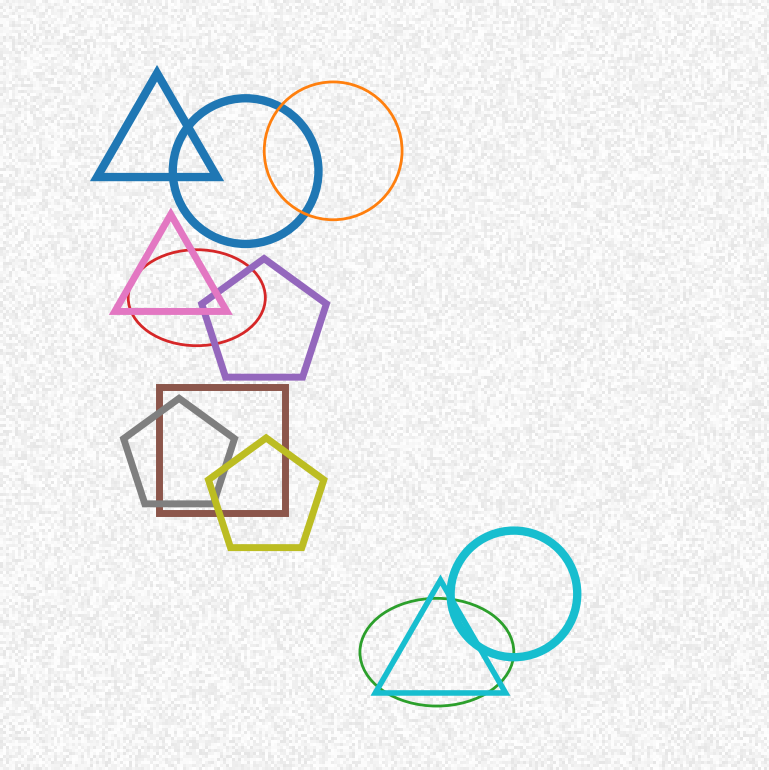[{"shape": "triangle", "thickness": 3, "radius": 0.45, "center": [0.204, 0.815]}, {"shape": "circle", "thickness": 3, "radius": 0.47, "center": [0.319, 0.778]}, {"shape": "circle", "thickness": 1, "radius": 0.45, "center": [0.433, 0.804]}, {"shape": "oval", "thickness": 1, "radius": 0.5, "center": [0.567, 0.153]}, {"shape": "oval", "thickness": 1, "radius": 0.45, "center": [0.256, 0.613]}, {"shape": "pentagon", "thickness": 2.5, "radius": 0.43, "center": [0.343, 0.579]}, {"shape": "square", "thickness": 2.5, "radius": 0.41, "center": [0.289, 0.415]}, {"shape": "triangle", "thickness": 2.5, "radius": 0.42, "center": [0.222, 0.638]}, {"shape": "pentagon", "thickness": 2.5, "radius": 0.38, "center": [0.233, 0.407]}, {"shape": "pentagon", "thickness": 2.5, "radius": 0.39, "center": [0.346, 0.353]}, {"shape": "circle", "thickness": 3, "radius": 0.41, "center": [0.667, 0.229]}, {"shape": "triangle", "thickness": 2, "radius": 0.49, "center": [0.572, 0.149]}]